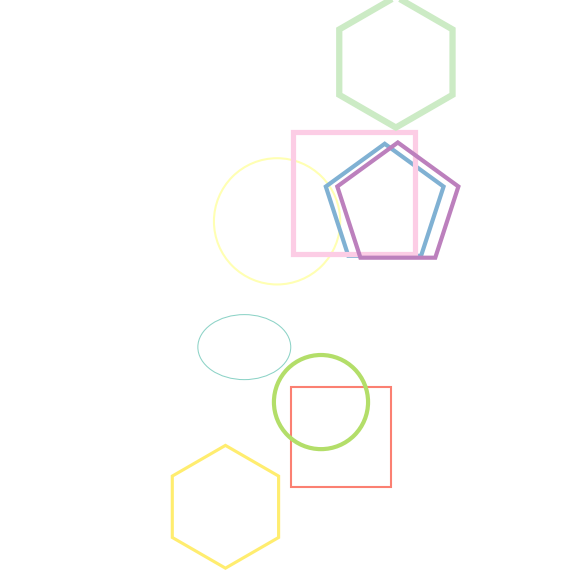[{"shape": "oval", "thickness": 0.5, "radius": 0.4, "center": [0.423, 0.398]}, {"shape": "circle", "thickness": 1, "radius": 0.55, "center": [0.48, 0.616]}, {"shape": "square", "thickness": 1, "radius": 0.43, "center": [0.591, 0.243]}, {"shape": "pentagon", "thickness": 2, "radius": 0.54, "center": [0.666, 0.643]}, {"shape": "circle", "thickness": 2, "radius": 0.41, "center": [0.556, 0.303]}, {"shape": "square", "thickness": 2.5, "radius": 0.53, "center": [0.612, 0.665]}, {"shape": "pentagon", "thickness": 2, "radius": 0.55, "center": [0.689, 0.642]}, {"shape": "hexagon", "thickness": 3, "radius": 0.57, "center": [0.686, 0.892]}, {"shape": "hexagon", "thickness": 1.5, "radius": 0.53, "center": [0.39, 0.122]}]